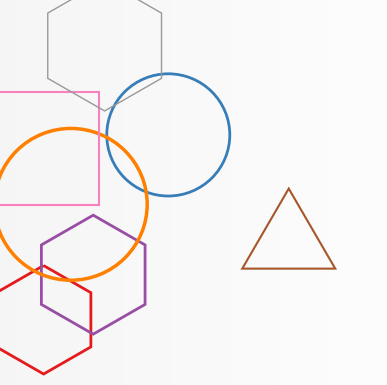[{"shape": "hexagon", "thickness": 2, "radius": 0.7, "center": [0.113, 0.169]}, {"shape": "circle", "thickness": 2, "radius": 0.79, "center": [0.434, 0.65]}, {"shape": "hexagon", "thickness": 2, "radius": 0.77, "center": [0.241, 0.287]}, {"shape": "circle", "thickness": 2.5, "radius": 0.99, "center": [0.183, 0.469]}, {"shape": "triangle", "thickness": 1.5, "radius": 0.69, "center": [0.745, 0.372]}, {"shape": "square", "thickness": 1.5, "radius": 0.73, "center": [0.108, 0.614]}, {"shape": "hexagon", "thickness": 1, "radius": 0.85, "center": [0.27, 0.881]}]